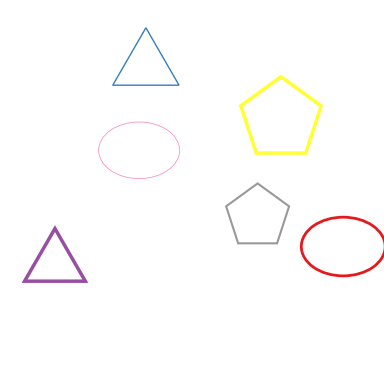[{"shape": "oval", "thickness": 2, "radius": 0.54, "center": [0.892, 0.36]}, {"shape": "triangle", "thickness": 1, "radius": 0.5, "center": [0.379, 0.828]}, {"shape": "triangle", "thickness": 2.5, "radius": 0.46, "center": [0.143, 0.315]}, {"shape": "pentagon", "thickness": 2.5, "radius": 0.55, "center": [0.73, 0.691]}, {"shape": "oval", "thickness": 0.5, "radius": 0.53, "center": [0.361, 0.61]}, {"shape": "pentagon", "thickness": 1.5, "radius": 0.43, "center": [0.669, 0.438]}]